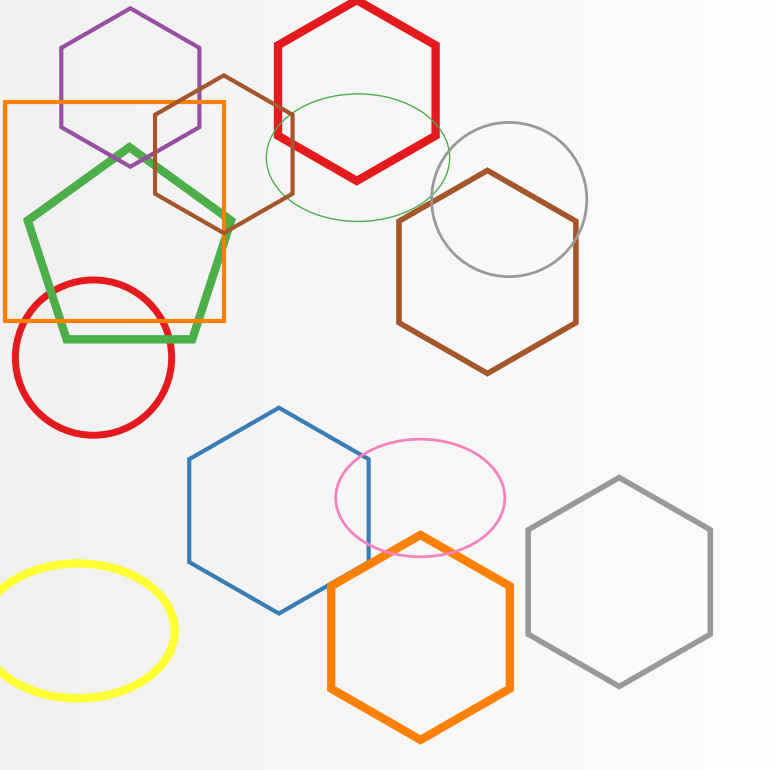[{"shape": "hexagon", "thickness": 3, "radius": 0.59, "center": [0.46, 0.882]}, {"shape": "circle", "thickness": 2.5, "radius": 0.5, "center": [0.121, 0.536]}, {"shape": "hexagon", "thickness": 1.5, "radius": 0.67, "center": [0.36, 0.337]}, {"shape": "pentagon", "thickness": 3, "radius": 0.69, "center": [0.167, 0.671]}, {"shape": "oval", "thickness": 0.5, "radius": 0.59, "center": [0.462, 0.795]}, {"shape": "hexagon", "thickness": 1.5, "radius": 0.51, "center": [0.168, 0.886]}, {"shape": "square", "thickness": 1.5, "radius": 0.71, "center": [0.148, 0.725]}, {"shape": "hexagon", "thickness": 3, "radius": 0.67, "center": [0.543, 0.172]}, {"shape": "oval", "thickness": 3, "radius": 0.63, "center": [0.1, 0.181]}, {"shape": "hexagon", "thickness": 1.5, "radius": 0.51, "center": [0.289, 0.8]}, {"shape": "hexagon", "thickness": 2, "radius": 0.66, "center": [0.629, 0.647]}, {"shape": "oval", "thickness": 1, "radius": 0.55, "center": [0.542, 0.353]}, {"shape": "circle", "thickness": 1, "radius": 0.5, "center": [0.657, 0.741]}, {"shape": "hexagon", "thickness": 2, "radius": 0.68, "center": [0.799, 0.244]}]